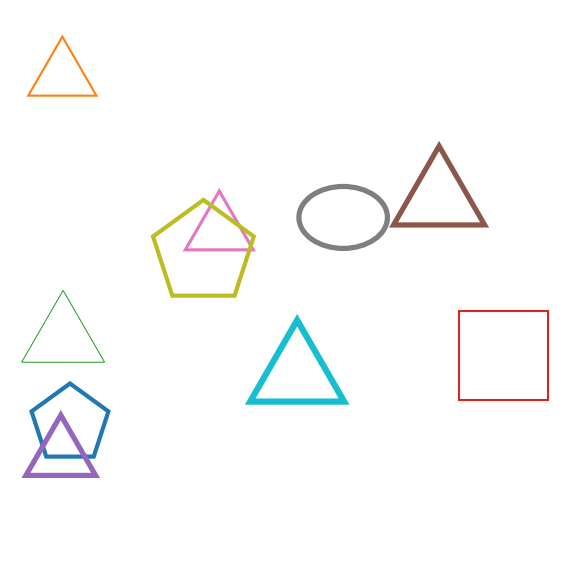[{"shape": "pentagon", "thickness": 2, "radius": 0.35, "center": [0.121, 0.265]}, {"shape": "triangle", "thickness": 1, "radius": 0.34, "center": [0.108, 0.868]}, {"shape": "triangle", "thickness": 0.5, "radius": 0.41, "center": [0.109, 0.413]}, {"shape": "square", "thickness": 1, "radius": 0.39, "center": [0.871, 0.383]}, {"shape": "triangle", "thickness": 2.5, "radius": 0.35, "center": [0.105, 0.211]}, {"shape": "triangle", "thickness": 2.5, "radius": 0.46, "center": [0.76, 0.655]}, {"shape": "triangle", "thickness": 1.5, "radius": 0.34, "center": [0.38, 0.6]}, {"shape": "oval", "thickness": 2.5, "radius": 0.38, "center": [0.594, 0.623]}, {"shape": "pentagon", "thickness": 2, "radius": 0.46, "center": [0.352, 0.561]}, {"shape": "triangle", "thickness": 3, "radius": 0.47, "center": [0.515, 0.351]}]